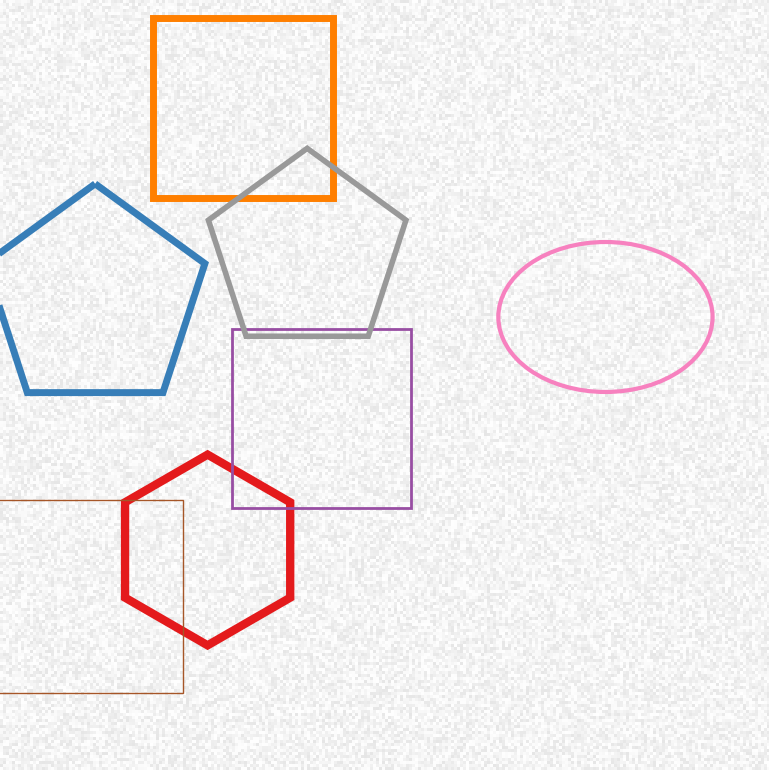[{"shape": "hexagon", "thickness": 3, "radius": 0.62, "center": [0.27, 0.286]}, {"shape": "pentagon", "thickness": 2.5, "radius": 0.75, "center": [0.124, 0.611]}, {"shape": "square", "thickness": 1, "radius": 0.58, "center": [0.417, 0.456]}, {"shape": "square", "thickness": 2.5, "radius": 0.58, "center": [0.316, 0.859]}, {"shape": "square", "thickness": 0.5, "radius": 0.63, "center": [0.113, 0.225]}, {"shape": "oval", "thickness": 1.5, "radius": 0.7, "center": [0.786, 0.588]}, {"shape": "pentagon", "thickness": 2, "radius": 0.67, "center": [0.399, 0.672]}]